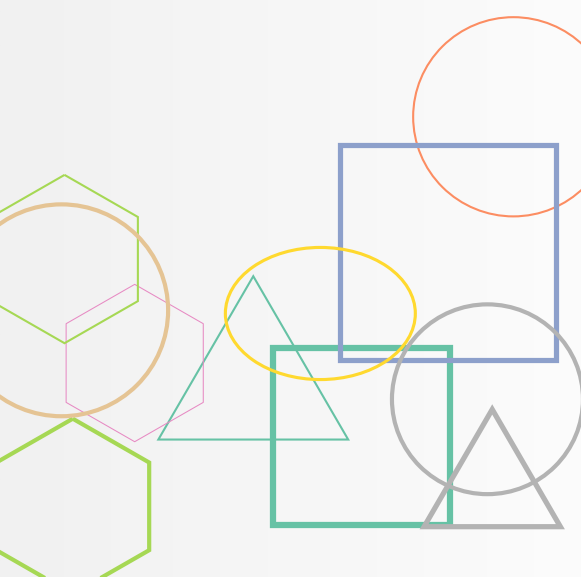[{"shape": "square", "thickness": 3, "radius": 0.76, "center": [0.622, 0.243]}, {"shape": "triangle", "thickness": 1, "radius": 0.94, "center": [0.436, 0.332]}, {"shape": "circle", "thickness": 1, "radius": 0.86, "center": [0.883, 0.797]}, {"shape": "square", "thickness": 2.5, "radius": 0.93, "center": [0.771, 0.563]}, {"shape": "hexagon", "thickness": 0.5, "radius": 0.68, "center": [0.232, 0.371]}, {"shape": "hexagon", "thickness": 2, "radius": 0.76, "center": [0.125, 0.122]}, {"shape": "hexagon", "thickness": 1, "radius": 0.73, "center": [0.111, 0.551]}, {"shape": "oval", "thickness": 1.5, "radius": 0.82, "center": [0.551, 0.456]}, {"shape": "circle", "thickness": 2, "radius": 0.92, "center": [0.106, 0.462]}, {"shape": "circle", "thickness": 2, "radius": 0.82, "center": [0.839, 0.308]}, {"shape": "triangle", "thickness": 2.5, "radius": 0.68, "center": [0.847, 0.155]}]